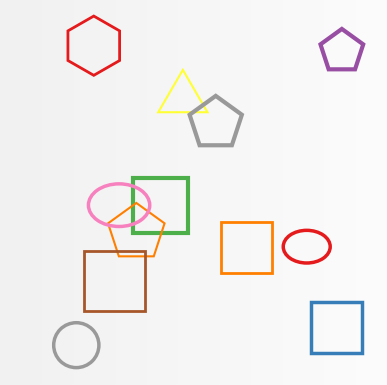[{"shape": "oval", "thickness": 2.5, "radius": 0.3, "center": [0.792, 0.359]}, {"shape": "hexagon", "thickness": 2, "radius": 0.38, "center": [0.242, 0.881]}, {"shape": "square", "thickness": 2.5, "radius": 0.33, "center": [0.868, 0.149]}, {"shape": "square", "thickness": 3, "radius": 0.36, "center": [0.414, 0.466]}, {"shape": "pentagon", "thickness": 3, "radius": 0.29, "center": [0.882, 0.867]}, {"shape": "pentagon", "thickness": 1.5, "radius": 0.38, "center": [0.352, 0.396]}, {"shape": "square", "thickness": 2, "radius": 0.33, "center": [0.636, 0.358]}, {"shape": "triangle", "thickness": 1.5, "radius": 0.37, "center": [0.472, 0.745]}, {"shape": "square", "thickness": 2, "radius": 0.39, "center": [0.295, 0.271]}, {"shape": "oval", "thickness": 2.5, "radius": 0.4, "center": [0.307, 0.467]}, {"shape": "circle", "thickness": 2.5, "radius": 0.29, "center": [0.197, 0.103]}, {"shape": "pentagon", "thickness": 3, "radius": 0.35, "center": [0.557, 0.68]}]